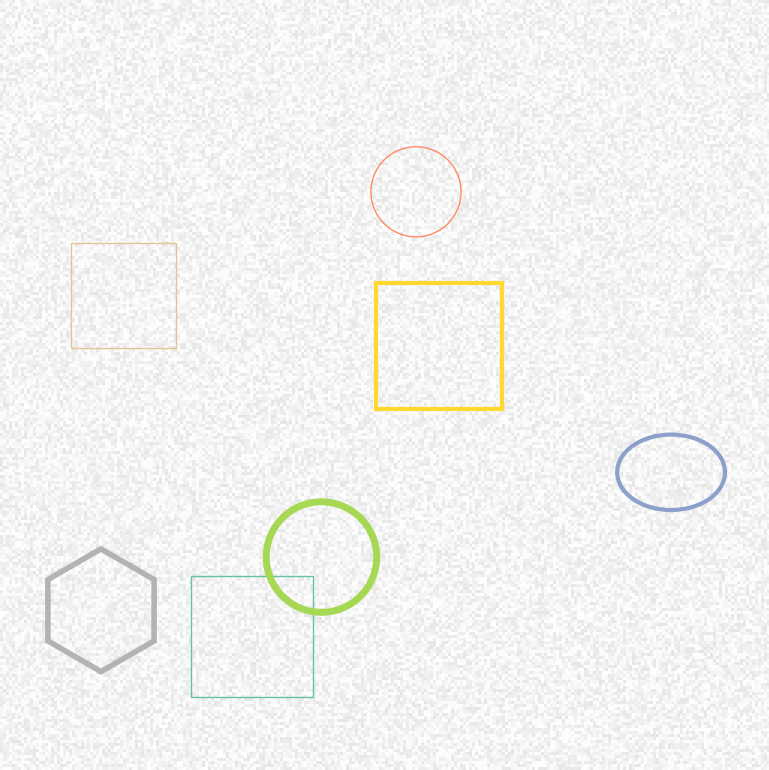[{"shape": "square", "thickness": 0.5, "radius": 0.39, "center": [0.327, 0.173]}, {"shape": "circle", "thickness": 0.5, "radius": 0.29, "center": [0.54, 0.751]}, {"shape": "oval", "thickness": 1.5, "radius": 0.35, "center": [0.872, 0.387]}, {"shape": "circle", "thickness": 2.5, "radius": 0.36, "center": [0.417, 0.277]}, {"shape": "square", "thickness": 1.5, "radius": 0.41, "center": [0.57, 0.551]}, {"shape": "square", "thickness": 0.5, "radius": 0.34, "center": [0.16, 0.616]}, {"shape": "hexagon", "thickness": 2, "radius": 0.4, "center": [0.131, 0.207]}]